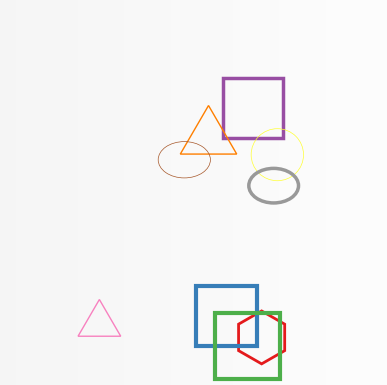[{"shape": "hexagon", "thickness": 2, "radius": 0.34, "center": [0.675, 0.124]}, {"shape": "square", "thickness": 3, "radius": 0.39, "center": [0.584, 0.178]}, {"shape": "square", "thickness": 3, "radius": 0.42, "center": [0.639, 0.101]}, {"shape": "square", "thickness": 2.5, "radius": 0.39, "center": [0.653, 0.719]}, {"shape": "triangle", "thickness": 1, "radius": 0.42, "center": [0.538, 0.642]}, {"shape": "circle", "thickness": 0.5, "radius": 0.34, "center": [0.716, 0.598]}, {"shape": "oval", "thickness": 0.5, "radius": 0.34, "center": [0.476, 0.585]}, {"shape": "triangle", "thickness": 1, "radius": 0.32, "center": [0.256, 0.158]}, {"shape": "oval", "thickness": 2.5, "radius": 0.32, "center": [0.706, 0.518]}]